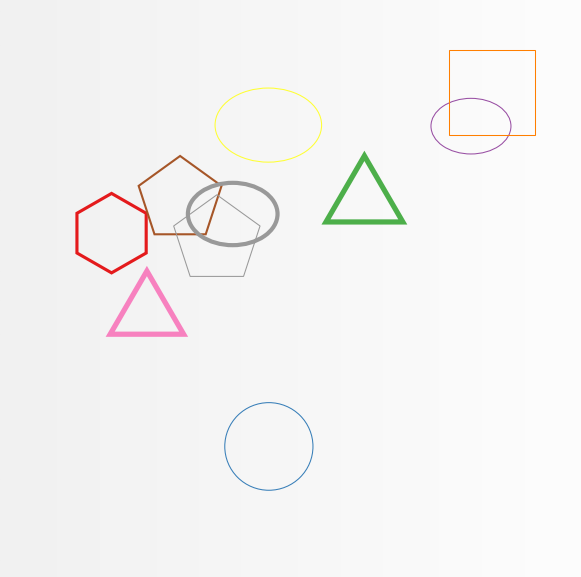[{"shape": "hexagon", "thickness": 1.5, "radius": 0.34, "center": [0.192, 0.595]}, {"shape": "circle", "thickness": 0.5, "radius": 0.38, "center": [0.463, 0.226]}, {"shape": "triangle", "thickness": 2.5, "radius": 0.38, "center": [0.627, 0.653]}, {"shape": "oval", "thickness": 0.5, "radius": 0.34, "center": [0.81, 0.781]}, {"shape": "square", "thickness": 0.5, "radius": 0.37, "center": [0.846, 0.839]}, {"shape": "oval", "thickness": 0.5, "radius": 0.46, "center": [0.462, 0.783]}, {"shape": "pentagon", "thickness": 1, "radius": 0.37, "center": [0.31, 0.654]}, {"shape": "triangle", "thickness": 2.5, "radius": 0.36, "center": [0.253, 0.457]}, {"shape": "oval", "thickness": 2, "radius": 0.39, "center": [0.4, 0.629]}, {"shape": "pentagon", "thickness": 0.5, "radius": 0.39, "center": [0.373, 0.584]}]